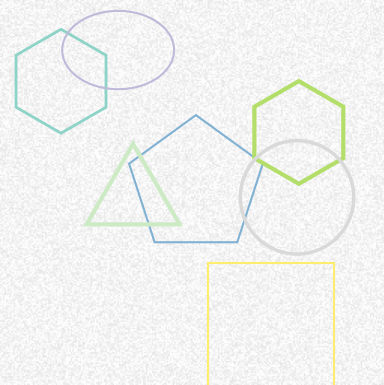[{"shape": "hexagon", "thickness": 2, "radius": 0.67, "center": [0.158, 0.789]}, {"shape": "oval", "thickness": 1.5, "radius": 0.73, "center": [0.307, 0.87]}, {"shape": "pentagon", "thickness": 1.5, "radius": 0.91, "center": [0.509, 0.518]}, {"shape": "hexagon", "thickness": 3, "radius": 0.67, "center": [0.776, 0.656]}, {"shape": "circle", "thickness": 2.5, "radius": 0.74, "center": [0.772, 0.487]}, {"shape": "triangle", "thickness": 3, "radius": 0.7, "center": [0.346, 0.487]}, {"shape": "square", "thickness": 1.5, "radius": 0.81, "center": [0.704, 0.154]}]